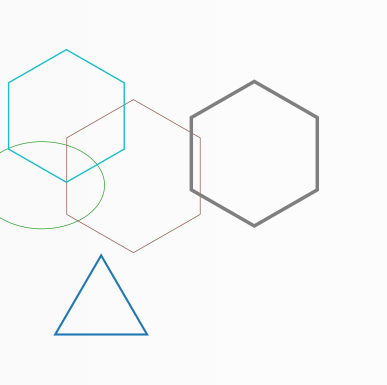[{"shape": "triangle", "thickness": 1.5, "radius": 0.68, "center": [0.261, 0.2]}, {"shape": "oval", "thickness": 0.5, "radius": 0.81, "center": [0.108, 0.519]}, {"shape": "hexagon", "thickness": 0.5, "radius": 0.99, "center": [0.344, 0.543]}, {"shape": "hexagon", "thickness": 2.5, "radius": 0.94, "center": [0.656, 0.601]}, {"shape": "hexagon", "thickness": 1, "radius": 0.86, "center": [0.171, 0.699]}]